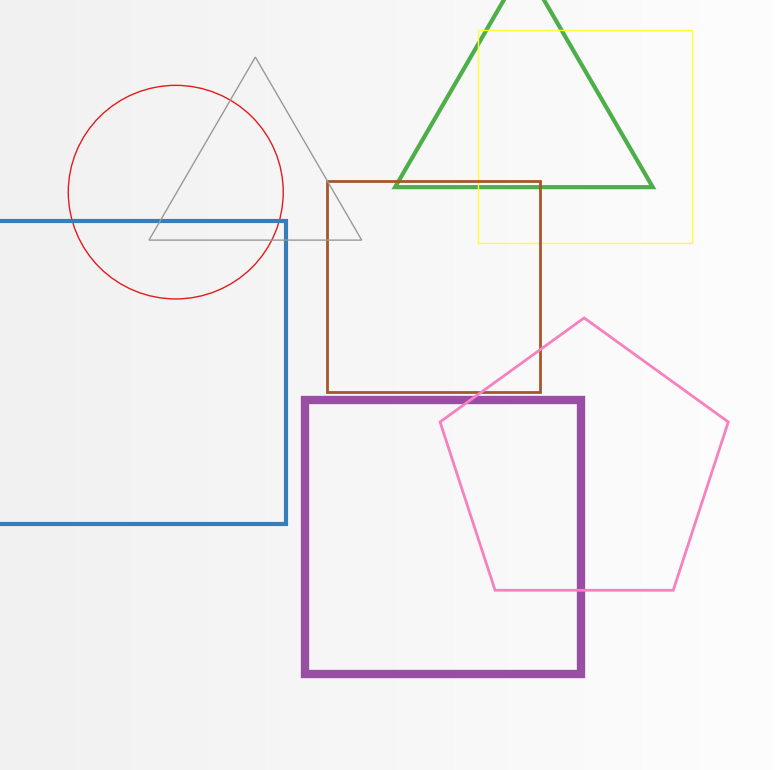[{"shape": "circle", "thickness": 0.5, "radius": 0.69, "center": [0.227, 0.75]}, {"shape": "square", "thickness": 1.5, "radius": 0.98, "center": [0.173, 0.516]}, {"shape": "triangle", "thickness": 1.5, "radius": 0.96, "center": [0.676, 0.853]}, {"shape": "square", "thickness": 3, "radius": 0.89, "center": [0.571, 0.303]}, {"shape": "square", "thickness": 0.5, "radius": 0.69, "center": [0.755, 0.823]}, {"shape": "square", "thickness": 1, "radius": 0.69, "center": [0.56, 0.628]}, {"shape": "pentagon", "thickness": 1, "radius": 0.98, "center": [0.754, 0.392]}, {"shape": "triangle", "thickness": 0.5, "radius": 0.79, "center": [0.329, 0.767]}]